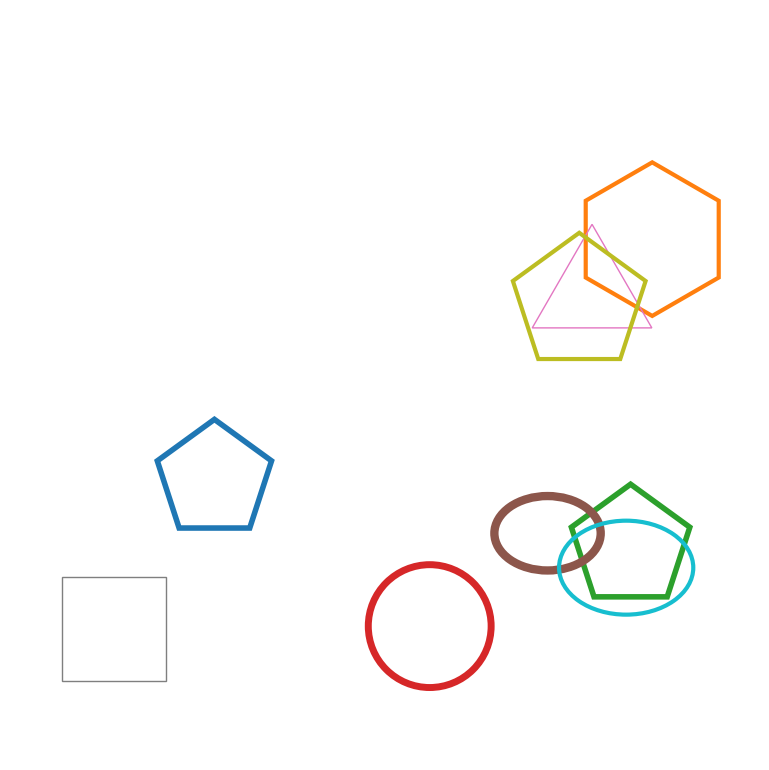[{"shape": "pentagon", "thickness": 2, "radius": 0.39, "center": [0.278, 0.377]}, {"shape": "hexagon", "thickness": 1.5, "radius": 0.5, "center": [0.847, 0.689]}, {"shape": "pentagon", "thickness": 2, "radius": 0.4, "center": [0.819, 0.29]}, {"shape": "circle", "thickness": 2.5, "radius": 0.4, "center": [0.558, 0.187]}, {"shape": "oval", "thickness": 3, "radius": 0.35, "center": [0.711, 0.307]}, {"shape": "triangle", "thickness": 0.5, "radius": 0.45, "center": [0.769, 0.619]}, {"shape": "square", "thickness": 0.5, "radius": 0.34, "center": [0.148, 0.184]}, {"shape": "pentagon", "thickness": 1.5, "radius": 0.45, "center": [0.752, 0.607]}, {"shape": "oval", "thickness": 1.5, "radius": 0.44, "center": [0.813, 0.263]}]